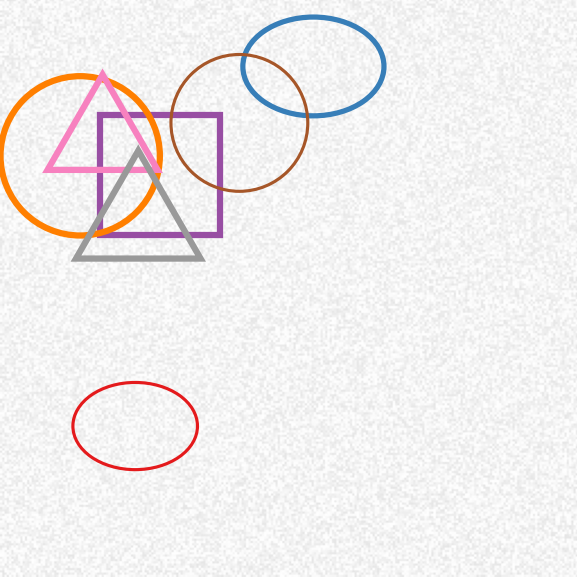[{"shape": "oval", "thickness": 1.5, "radius": 0.54, "center": [0.234, 0.261]}, {"shape": "oval", "thickness": 2.5, "radius": 0.61, "center": [0.543, 0.884]}, {"shape": "square", "thickness": 3, "radius": 0.52, "center": [0.277, 0.696]}, {"shape": "circle", "thickness": 3, "radius": 0.69, "center": [0.139, 0.729]}, {"shape": "circle", "thickness": 1.5, "radius": 0.59, "center": [0.414, 0.786]}, {"shape": "triangle", "thickness": 3, "radius": 0.55, "center": [0.178, 0.76]}, {"shape": "triangle", "thickness": 3, "radius": 0.62, "center": [0.239, 0.614]}]